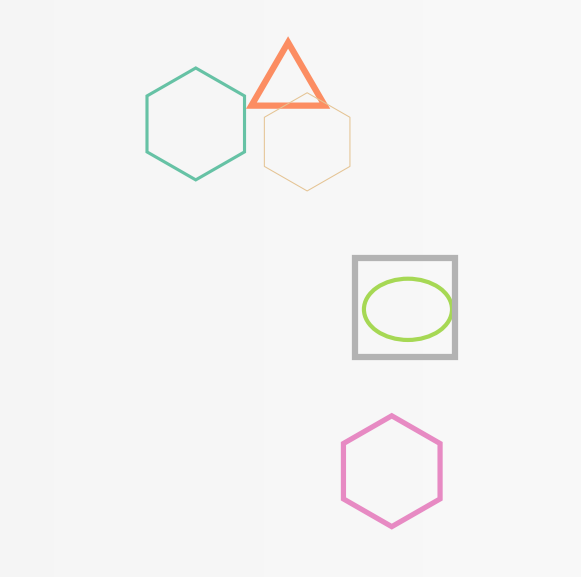[{"shape": "hexagon", "thickness": 1.5, "radius": 0.48, "center": [0.337, 0.785]}, {"shape": "triangle", "thickness": 3, "radius": 0.36, "center": [0.496, 0.853]}, {"shape": "hexagon", "thickness": 2.5, "radius": 0.48, "center": [0.674, 0.183]}, {"shape": "oval", "thickness": 2, "radius": 0.38, "center": [0.702, 0.463]}, {"shape": "hexagon", "thickness": 0.5, "radius": 0.43, "center": [0.528, 0.754]}, {"shape": "square", "thickness": 3, "radius": 0.43, "center": [0.697, 0.467]}]